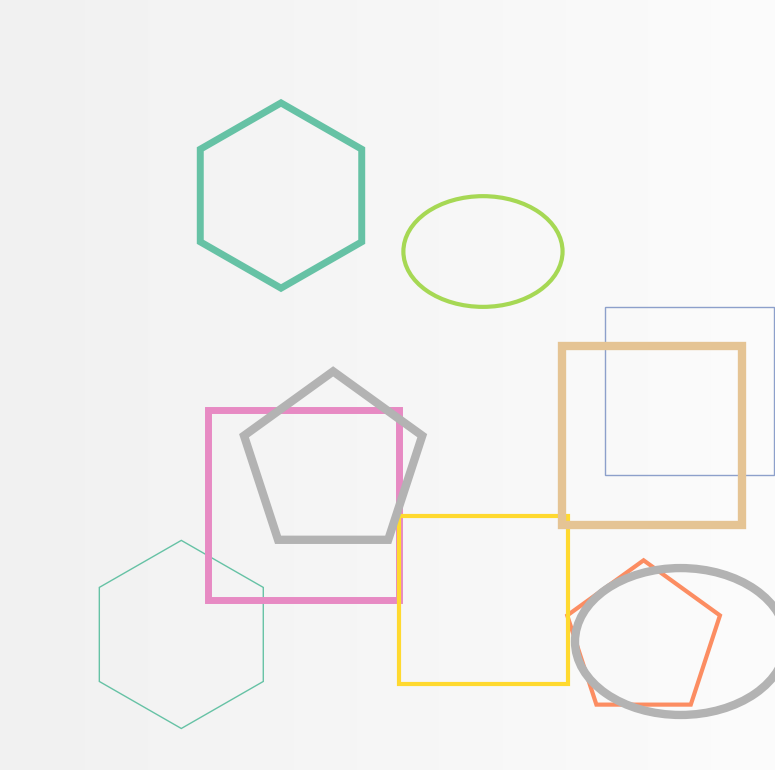[{"shape": "hexagon", "thickness": 2.5, "radius": 0.6, "center": [0.363, 0.746]}, {"shape": "hexagon", "thickness": 0.5, "radius": 0.61, "center": [0.234, 0.176]}, {"shape": "pentagon", "thickness": 1.5, "radius": 0.52, "center": [0.83, 0.169]}, {"shape": "square", "thickness": 0.5, "radius": 0.55, "center": [0.889, 0.492]}, {"shape": "square", "thickness": 2.5, "radius": 0.62, "center": [0.391, 0.344]}, {"shape": "oval", "thickness": 1.5, "radius": 0.51, "center": [0.623, 0.673]}, {"shape": "square", "thickness": 1.5, "radius": 0.55, "center": [0.624, 0.221]}, {"shape": "square", "thickness": 3, "radius": 0.58, "center": [0.841, 0.435]}, {"shape": "pentagon", "thickness": 3, "radius": 0.6, "center": [0.43, 0.397]}, {"shape": "oval", "thickness": 3, "radius": 0.68, "center": [0.878, 0.167]}]